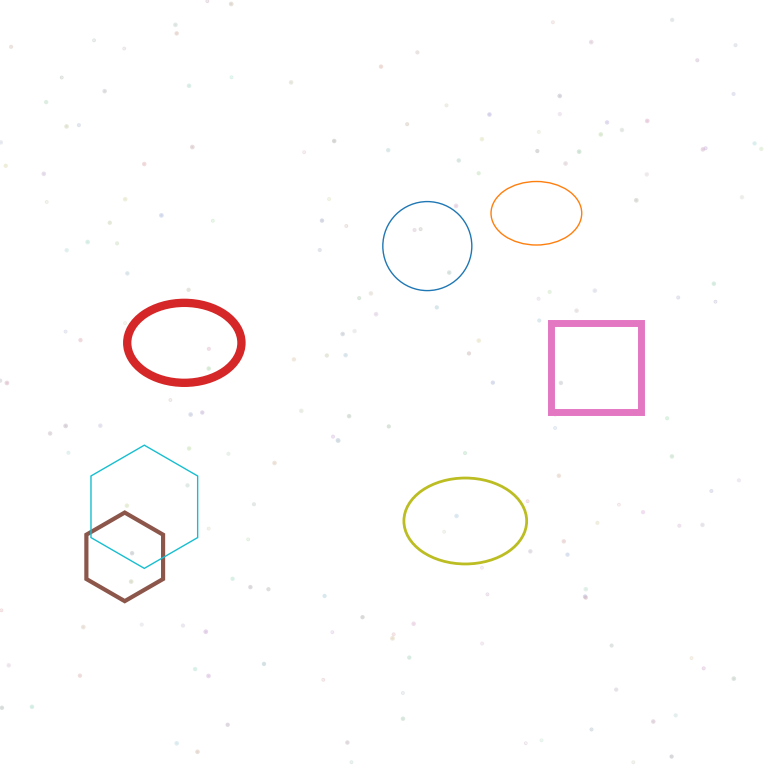[{"shape": "circle", "thickness": 0.5, "radius": 0.29, "center": [0.555, 0.68]}, {"shape": "oval", "thickness": 0.5, "radius": 0.29, "center": [0.697, 0.723]}, {"shape": "oval", "thickness": 3, "radius": 0.37, "center": [0.239, 0.555]}, {"shape": "hexagon", "thickness": 1.5, "radius": 0.29, "center": [0.162, 0.277]}, {"shape": "square", "thickness": 2.5, "radius": 0.29, "center": [0.774, 0.523]}, {"shape": "oval", "thickness": 1, "radius": 0.4, "center": [0.604, 0.323]}, {"shape": "hexagon", "thickness": 0.5, "radius": 0.4, "center": [0.187, 0.342]}]